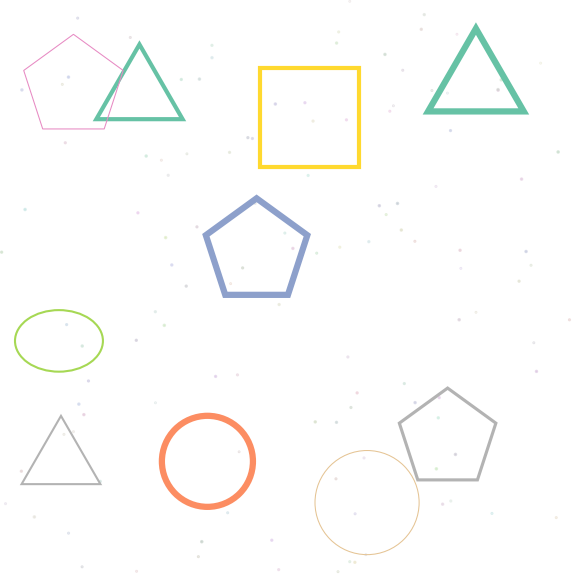[{"shape": "triangle", "thickness": 2, "radius": 0.43, "center": [0.241, 0.836]}, {"shape": "triangle", "thickness": 3, "radius": 0.48, "center": [0.824, 0.854]}, {"shape": "circle", "thickness": 3, "radius": 0.39, "center": [0.359, 0.2]}, {"shape": "pentagon", "thickness": 3, "radius": 0.46, "center": [0.444, 0.563]}, {"shape": "pentagon", "thickness": 0.5, "radius": 0.45, "center": [0.127, 0.849]}, {"shape": "oval", "thickness": 1, "radius": 0.38, "center": [0.102, 0.409]}, {"shape": "square", "thickness": 2, "radius": 0.43, "center": [0.536, 0.795]}, {"shape": "circle", "thickness": 0.5, "radius": 0.45, "center": [0.636, 0.129]}, {"shape": "triangle", "thickness": 1, "radius": 0.39, "center": [0.106, 0.2]}, {"shape": "pentagon", "thickness": 1.5, "radius": 0.44, "center": [0.775, 0.239]}]